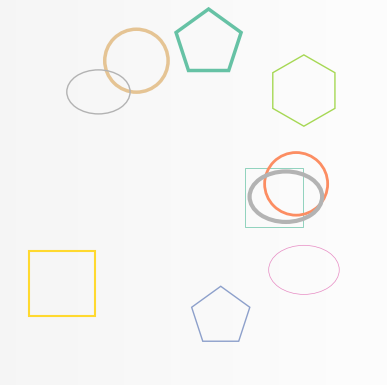[{"shape": "square", "thickness": 0.5, "radius": 0.38, "center": [0.707, 0.487]}, {"shape": "pentagon", "thickness": 2.5, "radius": 0.44, "center": [0.538, 0.888]}, {"shape": "circle", "thickness": 2, "radius": 0.41, "center": [0.764, 0.522]}, {"shape": "pentagon", "thickness": 1, "radius": 0.39, "center": [0.57, 0.178]}, {"shape": "oval", "thickness": 0.5, "radius": 0.46, "center": [0.784, 0.299]}, {"shape": "hexagon", "thickness": 1, "radius": 0.46, "center": [0.784, 0.765]}, {"shape": "square", "thickness": 1.5, "radius": 0.42, "center": [0.161, 0.263]}, {"shape": "circle", "thickness": 2.5, "radius": 0.41, "center": [0.352, 0.842]}, {"shape": "oval", "thickness": 3, "radius": 0.47, "center": [0.738, 0.489]}, {"shape": "oval", "thickness": 1, "radius": 0.41, "center": [0.254, 0.761]}]